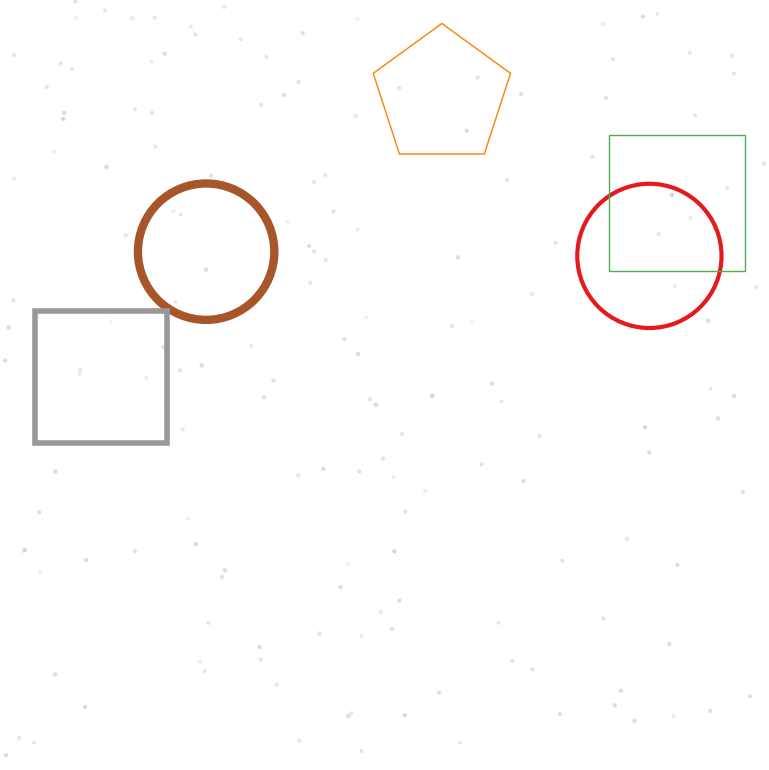[{"shape": "circle", "thickness": 1.5, "radius": 0.47, "center": [0.843, 0.668]}, {"shape": "square", "thickness": 0.5, "radius": 0.44, "center": [0.879, 0.736]}, {"shape": "pentagon", "thickness": 0.5, "radius": 0.47, "center": [0.574, 0.876]}, {"shape": "circle", "thickness": 3, "radius": 0.44, "center": [0.268, 0.673]}, {"shape": "square", "thickness": 2, "radius": 0.43, "center": [0.131, 0.511]}]